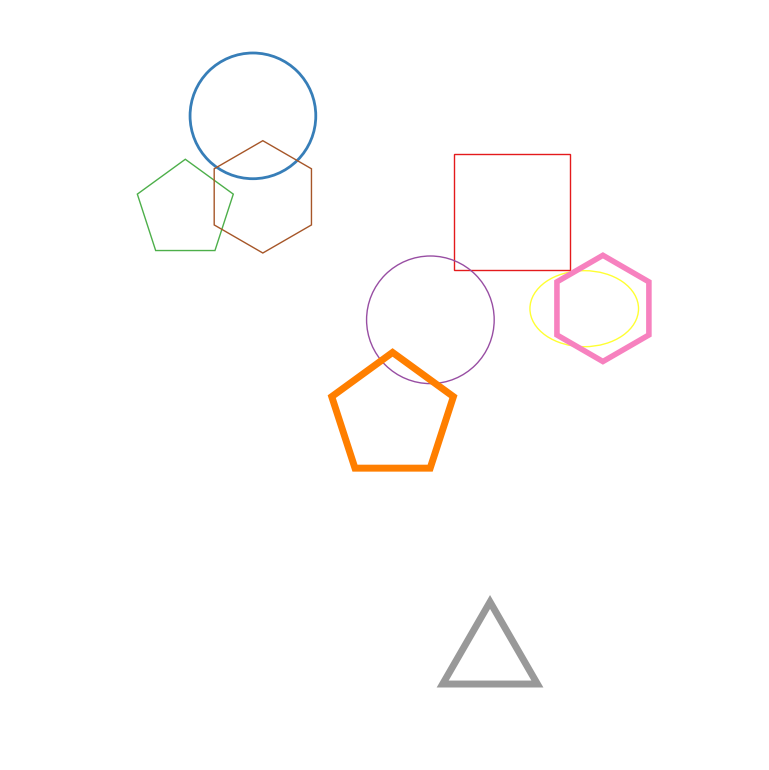[{"shape": "square", "thickness": 0.5, "radius": 0.38, "center": [0.664, 0.725]}, {"shape": "circle", "thickness": 1, "radius": 0.41, "center": [0.328, 0.85]}, {"shape": "pentagon", "thickness": 0.5, "radius": 0.33, "center": [0.241, 0.728]}, {"shape": "circle", "thickness": 0.5, "radius": 0.41, "center": [0.559, 0.585]}, {"shape": "pentagon", "thickness": 2.5, "radius": 0.42, "center": [0.51, 0.459]}, {"shape": "oval", "thickness": 0.5, "radius": 0.35, "center": [0.759, 0.599]}, {"shape": "hexagon", "thickness": 0.5, "radius": 0.36, "center": [0.341, 0.744]}, {"shape": "hexagon", "thickness": 2, "radius": 0.34, "center": [0.783, 0.599]}, {"shape": "triangle", "thickness": 2.5, "radius": 0.36, "center": [0.636, 0.147]}]